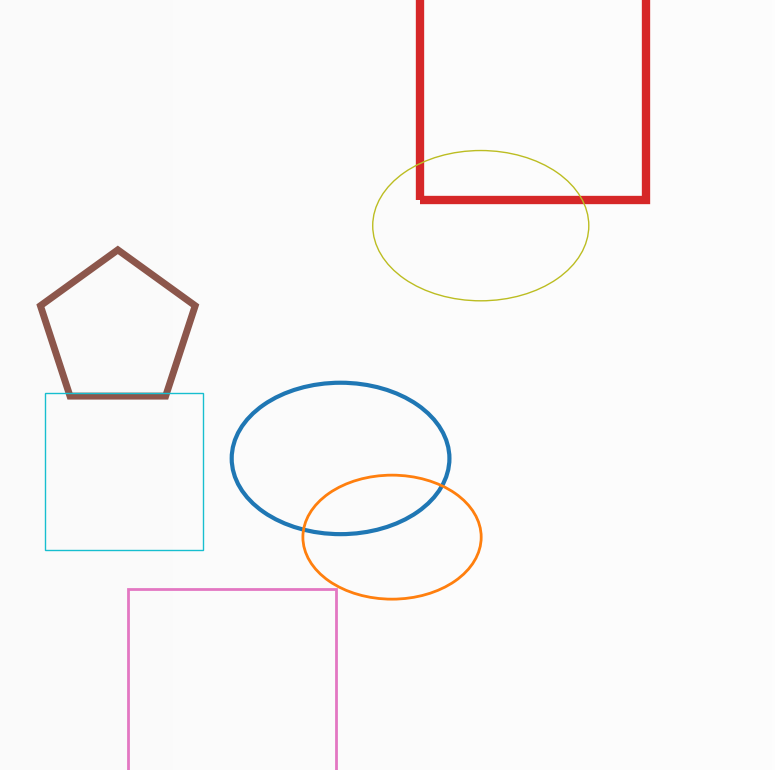[{"shape": "oval", "thickness": 1.5, "radius": 0.7, "center": [0.439, 0.405]}, {"shape": "oval", "thickness": 1, "radius": 0.58, "center": [0.506, 0.302]}, {"shape": "square", "thickness": 3, "radius": 0.73, "center": [0.688, 0.886]}, {"shape": "pentagon", "thickness": 2.5, "radius": 0.52, "center": [0.152, 0.571]}, {"shape": "square", "thickness": 1, "radius": 0.67, "center": [0.299, 0.102]}, {"shape": "oval", "thickness": 0.5, "radius": 0.7, "center": [0.62, 0.707]}, {"shape": "square", "thickness": 0.5, "radius": 0.51, "center": [0.16, 0.388]}]